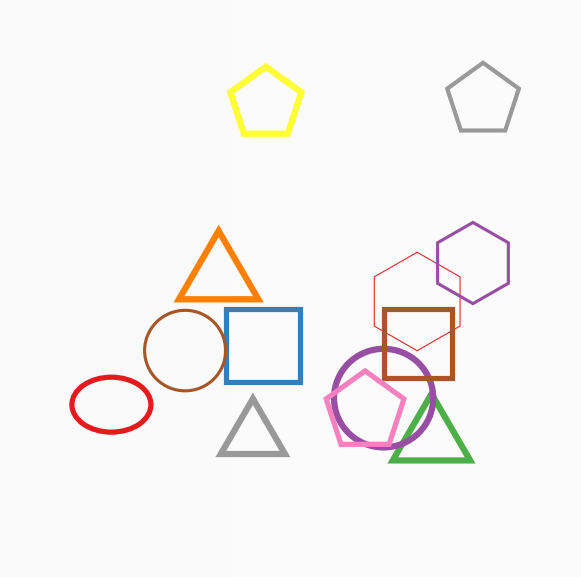[{"shape": "oval", "thickness": 2.5, "radius": 0.34, "center": [0.192, 0.298]}, {"shape": "hexagon", "thickness": 0.5, "radius": 0.43, "center": [0.718, 0.477]}, {"shape": "square", "thickness": 2.5, "radius": 0.32, "center": [0.452, 0.401]}, {"shape": "triangle", "thickness": 3, "radius": 0.38, "center": [0.742, 0.24]}, {"shape": "hexagon", "thickness": 1.5, "radius": 0.35, "center": [0.814, 0.544]}, {"shape": "circle", "thickness": 3, "radius": 0.43, "center": [0.66, 0.31]}, {"shape": "triangle", "thickness": 3, "radius": 0.39, "center": [0.376, 0.52]}, {"shape": "pentagon", "thickness": 3, "radius": 0.32, "center": [0.457, 0.819]}, {"shape": "square", "thickness": 2.5, "radius": 0.3, "center": [0.719, 0.404]}, {"shape": "circle", "thickness": 1.5, "radius": 0.35, "center": [0.319, 0.392]}, {"shape": "pentagon", "thickness": 2.5, "radius": 0.35, "center": [0.628, 0.287]}, {"shape": "pentagon", "thickness": 2, "radius": 0.32, "center": [0.831, 0.826]}, {"shape": "triangle", "thickness": 3, "radius": 0.32, "center": [0.435, 0.245]}]